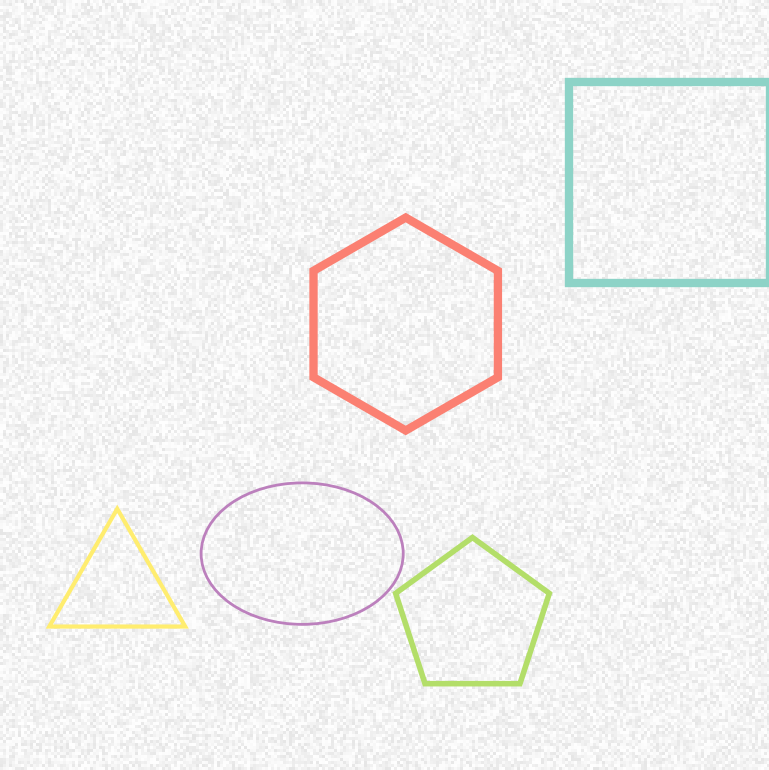[{"shape": "square", "thickness": 3, "radius": 0.65, "center": [0.869, 0.763]}, {"shape": "hexagon", "thickness": 3, "radius": 0.69, "center": [0.527, 0.579]}, {"shape": "pentagon", "thickness": 2, "radius": 0.52, "center": [0.614, 0.197]}, {"shape": "oval", "thickness": 1, "radius": 0.66, "center": [0.392, 0.281]}, {"shape": "triangle", "thickness": 1.5, "radius": 0.51, "center": [0.152, 0.237]}]